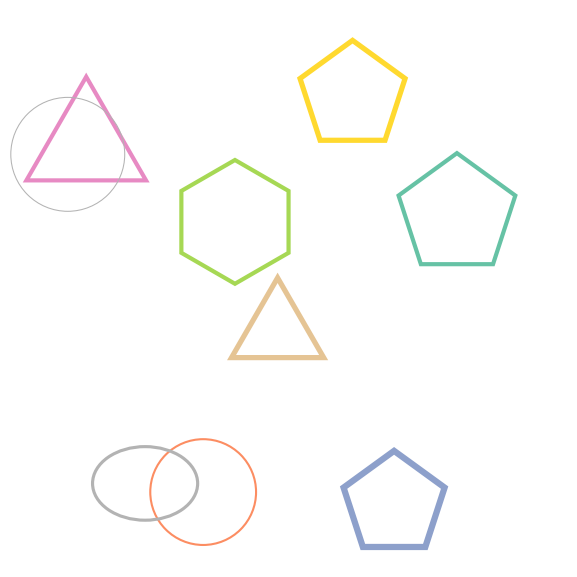[{"shape": "pentagon", "thickness": 2, "radius": 0.53, "center": [0.791, 0.628]}, {"shape": "circle", "thickness": 1, "radius": 0.46, "center": [0.352, 0.147]}, {"shape": "pentagon", "thickness": 3, "radius": 0.46, "center": [0.682, 0.126]}, {"shape": "triangle", "thickness": 2, "radius": 0.6, "center": [0.149, 0.747]}, {"shape": "hexagon", "thickness": 2, "radius": 0.54, "center": [0.407, 0.615]}, {"shape": "pentagon", "thickness": 2.5, "radius": 0.48, "center": [0.61, 0.834]}, {"shape": "triangle", "thickness": 2.5, "radius": 0.46, "center": [0.481, 0.426]}, {"shape": "oval", "thickness": 1.5, "radius": 0.46, "center": [0.251, 0.162]}, {"shape": "circle", "thickness": 0.5, "radius": 0.49, "center": [0.117, 0.732]}]